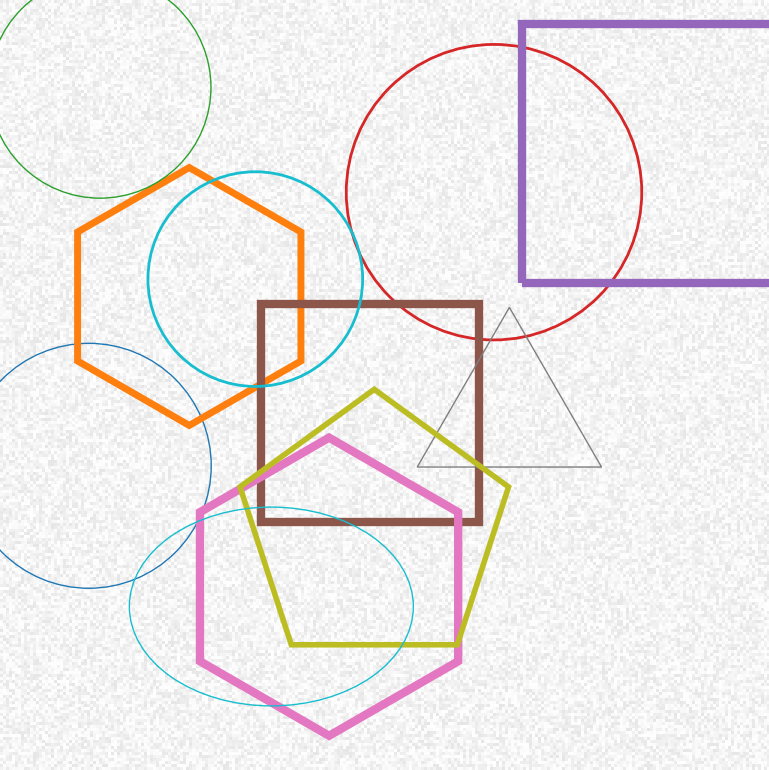[{"shape": "circle", "thickness": 0.5, "radius": 0.8, "center": [0.115, 0.395]}, {"shape": "hexagon", "thickness": 2.5, "radius": 0.84, "center": [0.246, 0.615]}, {"shape": "circle", "thickness": 0.5, "radius": 0.72, "center": [0.13, 0.887]}, {"shape": "circle", "thickness": 1, "radius": 0.96, "center": [0.642, 0.75]}, {"shape": "square", "thickness": 3, "radius": 0.84, "center": [0.847, 0.801]}, {"shape": "square", "thickness": 3, "radius": 0.71, "center": [0.48, 0.463]}, {"shape": "hexagon", "thickness": 3, "radius": 0.97, "center": [0.427, 0.238]}, {"shape": "triangle", "thickness": 0.5, "radius": 0.69, "center": [0.662, 0.463]}, {"shape": "pentagon", "thickness": 2, "radius": 0.92, "center": [0.486, 0.311]}, {"shape": "oval", "thickness": 0.5, "radius": 0.92, "center": [0.352, 0.212]}, {"shape": "circle", "thickness": 1, "radius": 0.7, "center": [0.332, 0.638]}]